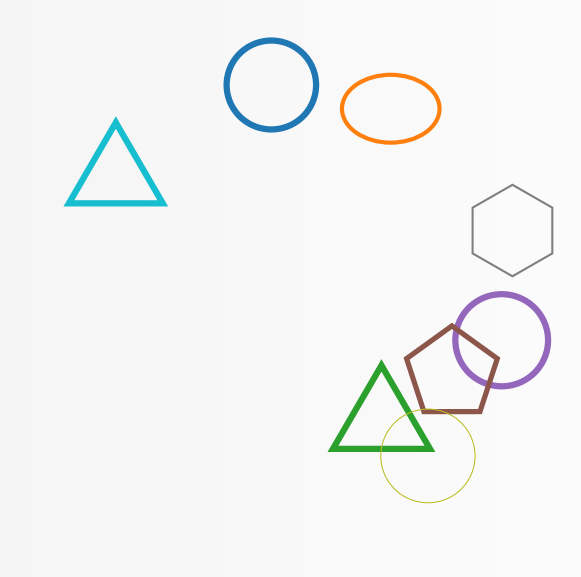[{"shape": "circle", "thickness": 3, "radius": 0.38, "center": [0.467, 0.852]}, {"shape": "oval", "thickness": 2, "radius": 0.42, "center": [0.672, 0.811]}, {"shape": "triangle", "thickness": 3, "radius": 0.48, "center": [0.656, 0.27]}, {"shape": "circle", "thickness": 3, "radius": 0.4, "center": [0.863, 0.41]}, {"shape": "pentagon", "thickness": 2.5, "radius": 0.41, "center": [0.778, 0.353]}, {"shape": "hexagon", "thickness": 1, "radius": 0.4, "center": [0.882, 0.6]}, {"shape": "circle", "thickness": 0.5, "radius": 0.41, "center": [0.736, 0.21]}, {"shape": "triangle", "thickness": 3, "radius": 0.47, "center": [0.199, 0.694]}]